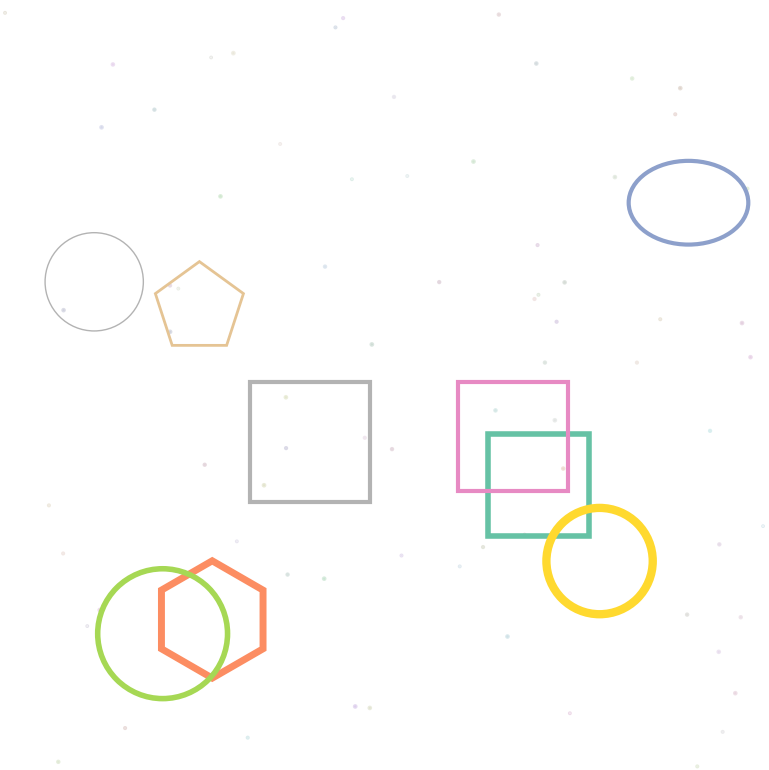[{"shape": "square", "thickness": 2, "radius": 0.33, "center": [0.7, 0.37]}, {"shape": "hexagon", "thickness": 2.5, "radius": 0.38, "center": [0.276, 0.196]}, {"shape": "oval", "thickness": 1.5, "radius": 0.39, "center": [0.894, 0.737]}, {"shape": "square", "thickness": 1.5, "radius": 0.36, "center": [0.666, 0.433]}, {"shape": "circle", "thickness": 2, "radius": 0.42, "center": [0.211, 0.177]}, {"shape": "circle", "thickness": 3, "radius": 0.35, "center": [0.779, 0.271]}, {"shape": "pentagon", "thickness": 1, "radius": 0.3, "center": [0.259, 0.6]}, {"shape": "square", "thickness": 1.5, "radius": 0.39, "center": [0.402, 0.426]}, {"shape": "circle", "thickness": 0.5, "radius": 0.32, "center": [0.122, 0.634]}]